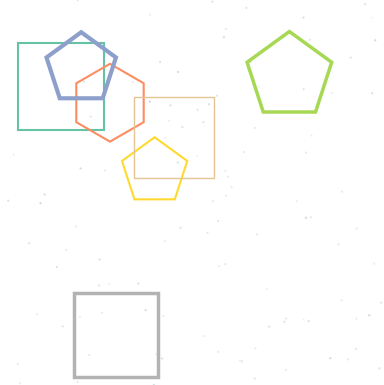[{"shape": "square", "thickness": 1.5, "radius": 0.56, "center": [0.158, 0.775]}, {"shape": "hexagon", "thickness": 1.5, "radius": 0.51, "center": [0.286, 0.733]}, {"shape": "pentagon", "thickness": 3, "radius": 0.47, "center": [0.211, 0.821]}, {"shape": "pentagon", "thickness": 2.5, "radius": 0.58, "center": [0.752, 0.803]}, {"shape": "pentagon", "thickness": 1.5, "radius": 0.45, "center": [0.402, 0.554]}, {"shape": "square", "thickness": 1, "radius": 0.52, "center": [0.452, 0.643]}, {"shape": "square", "thickness": 2.5, "radius": 0.55, "center": [0.301, 0.131]}]